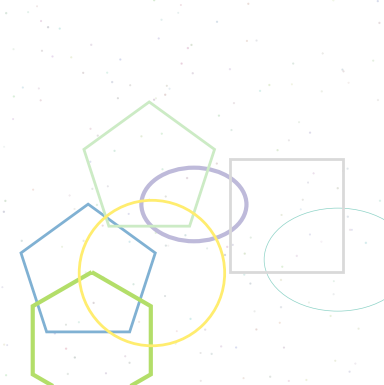[{"shape": "oval", "thickness": 0.5, "radius": 0.96, "center": [0.877, 0.326]}, {"shape": "oval", "thickness": 3, "radius": 0.68, "center": [0.504, 0.469]}, {"shape": "pentagon", "thickness": 2, "radius": 0.92, "center": [0.229, 0.286]}, {"shape": "hexagon", "thickness": 3, "radius": 0.89, "center": [0.238, 0.116]}, {"shape": "square", "thickness": 2, "radius": 0.73, "center": [0.744, 0.44]}, {"shape": "pentagon", "thickness": 2, "radius": 0.89, "center": [0.388, 0.557]}, {"shape": "circle", "thickness": 2, "radius": 0.94, "center": [0.395, 0.291]}]